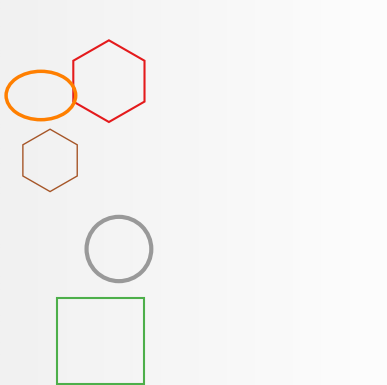[{"shape": "hexagon", "thickness": 1.5, "radius": 0.53, "center": [0.281, 0.789]}, {"shape": "square", "thickness": 1.5, "radius": 0.56, "center": [0.26, 0.113]}, {"shape": "oval", "thickness": 2.5, "radius": 0.45, "center": [0.106, 0.752]}, {"shape": "hexagon", "thickness": 1, "radius": 0.4, "center": [0.129, 0.583]}, {"shape": "circle", "thickness": 3, "radius": 0.42, "center": [0.307, 0.353]}]